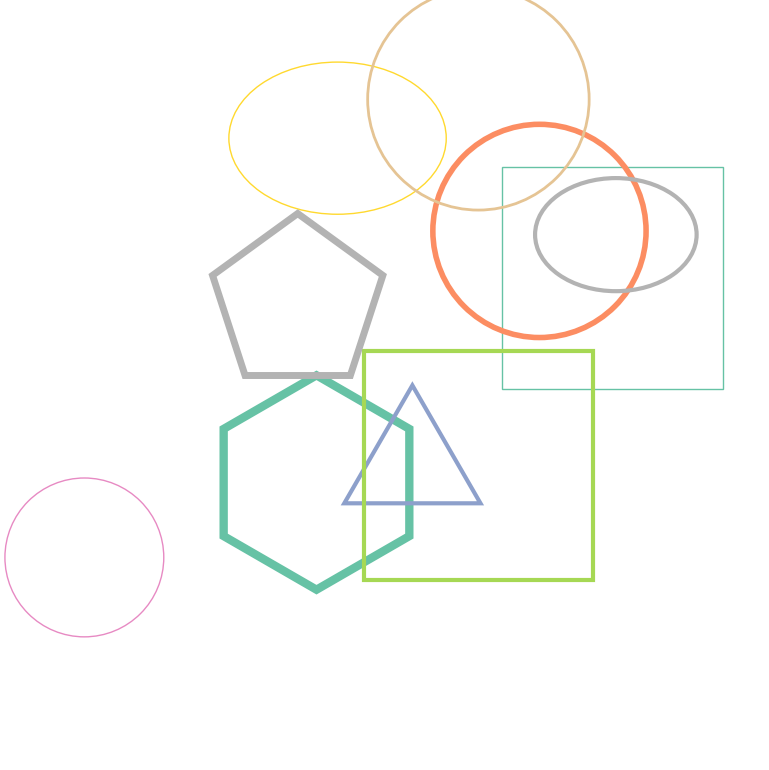[{"shape": "square", "thickness": 0.5, "radius": 0.72, "center": [0.795, 0.639]}, {"shape": "hexagon", "thickness": 3, "radius": 0.7, "center": [0.411, 0.373]}, {"shape": "circle", "thickness": 2, "radius": 0.69, "center": [0.701, 0.7]}, {"shape": "triangle", "thickness": 1.5, "radius": 0.51, "center": [0.536, 0.397]}, {"shape": "circle", "thickness": 0.5, "radius": 0.52, "center": [0.11, 0.276]}, {"shape": "square", "thickness": 1.5, "radius": 0.74, "center": [0.622, 0.395]}, {"shape": "oval", "thickness": 0.5, "radius": 0.71, "center": [0.438, 0.821]}, {"shape": "circle", "thickness": 1, "radius": 0.72, "center": [0.621, 0.871]}, {"shape": "oval", "thickness": 1.5, "radius": 0.52, "center": [0.8, 0.695]}, {"shape": "pentagon", "thickness": 2.5, "radius": 0.58, "center": [0.387, 0.606]}]